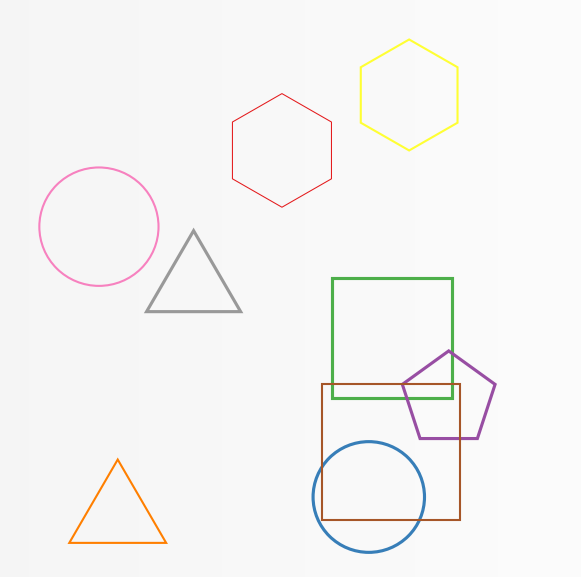[{"shape": "hexagon", "thickness": 0.5, "radius": 0.49, "center": [0.485, 0.739]}, {"shape": "circle", "thickness": 1.5, "radius": 0.48, "center": [0.634, 0.139]}, {"shape": "square", "thickness": 1.5, "radius": 0.52, "center": [0.674, 0.413]}, {"shape": "pentagon", "thickness": 1.5, "radius": 0.42, "center": [0.772, 0.308]}, {"shape": "triangle", "thickness": 1, "radius": 0.48, "center": [0.203, 0.107]}, {"shape": "hexagon", "thickness": 1, "radius": 0.48, "center": [0.704, 0.835]}, {"shape": "square", "thickness": 1, "radius": 0.59, "center": [0.672, 0.217]}, {"shape": "circle", "thickness": 1, "radius": 0.51, "center": [0.17, 0.607]}, {"shape": "triangle", "thickness": 1.5, "radius": 0.47, "center": [0.333, 0.506]}]